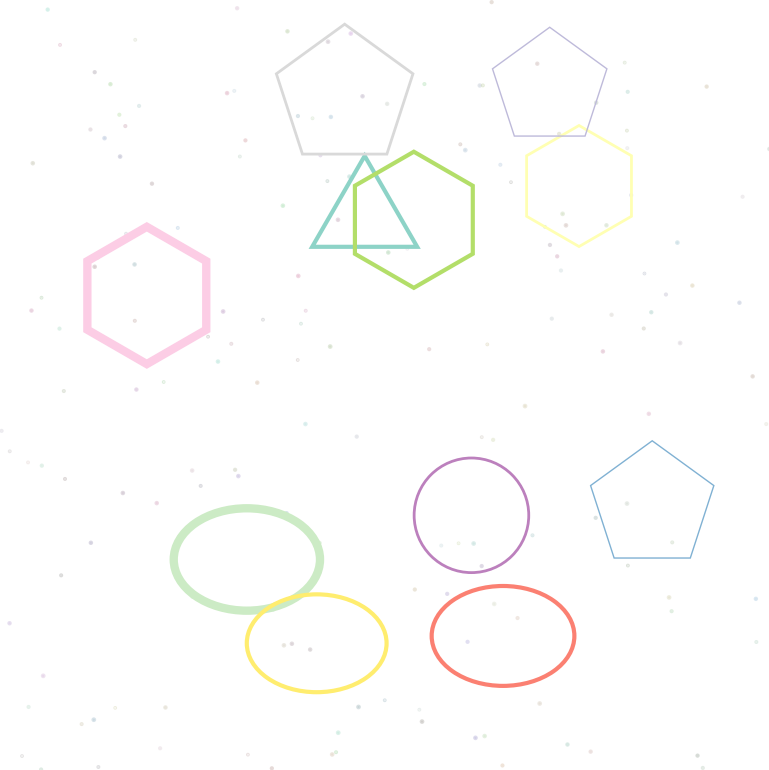[{"shape": "triangle", "thickness": 1.5, "radius": 0.39, "center": [0.474, 0.719]}, {"shape": "hexagon", "thickness": 1, "radius": 0.39, "center": [0.752, 0.758]}, {"shape": "pentagon", "thickness": 0.5, "radius": 0.39, "center": [0.714, 0.886]}, {"shape": "oval", "thickness": 1.5, "radius": 0.46, "center": [0.653, 0.174]}, {"shape": "pentagon", "thickness": 0.5, "radius": 0.42, "center": [0.847, 0.343]}, {"shape": "hexagon", "thickness": 1.5, "radius": 0.44, "center": [0.537, 0.715]}, {"shape": "hexagon", "thickness": 3, "radius": 0.45, "center": [0.191, 0.616]}, {"shape": "pentagon", "thickness": 1, "radius": 0.47, "center": [0.448, 0.875]}, {"shape": "circle", "thickness": 1, "radius": 0.37, "center": [0.612, 0.331]}, {"shape": "oval", "thickness": 3, "radius": 0.47, "center": [0.321, 0.273]}, {"shape": "oval", "thickness": 1.5, "radius": 0.45, "center": [0.411, 0.165]}]